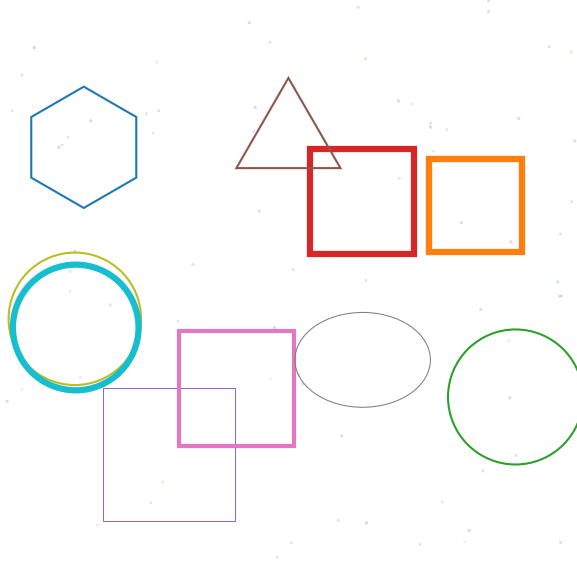[{"shape": "hexagon", "thickness": 1, "radius": 0.53, "center": [0.145, 0.744]}, {"shape": "square", "thickness": 3, "radius": 0.4, "center": [0.824, 0.643]}, {"shape": "circle", "thickness": 1, "radius": 0.58, "center": [0.893, 0.312]}, {"shape": "square", "thickness": 3, "radius": 0.45, "center": [0.627, 0.65]}, {"shape": "square", "thickness": 0.5, "radius": 0.57, "center": [0.293, 0.212]}, {"shape": "triangle", "thickness": 1, "radius": 0.52, "center": [0.499, 0.76]}, {"shape": "square", "thickness": 2, "radius": 0.5, "center": [0.41, 0.327]}, {"shape": "oval", "thickness": 0.5, "radius": 0.59, "center": [0.628, 0.376]}, {"shape": "circle", "thickness": 1, "radius": 0.57, "center": [0.13, 0.447]}, {"shape": "circle", "thickness": 3, "radius": 0.54, "center": [0.131, 0.432]}]